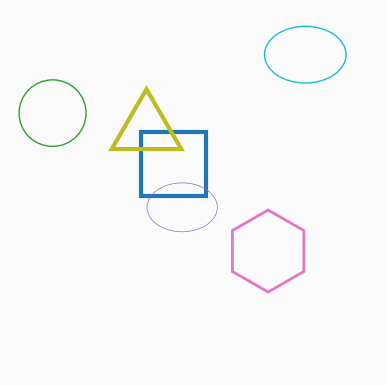[{"shape": "square", "thickness": 3, "radius": 0.42, "center": [0.448, 0.575]}, {"shape": "circle", "thickness": 1, "radius": 0.43, "center": [0.136, 0.706]}, {"shape": "oval", "thickness": 0.5, "radius": 0.45, "center": [0.47, 0.462]}, {"shape": "hexagon", "thickness": 2, "radius": 0.53, "center": [0.692, 0.348]}, {"shape": "triangle", "thickness": 3, "radius": 0.52, "center": [0.378, 0.665]}, {"shape": "oval", "thickness": 1, "radius": 0.53, "center": [0.788, 0.858]}]